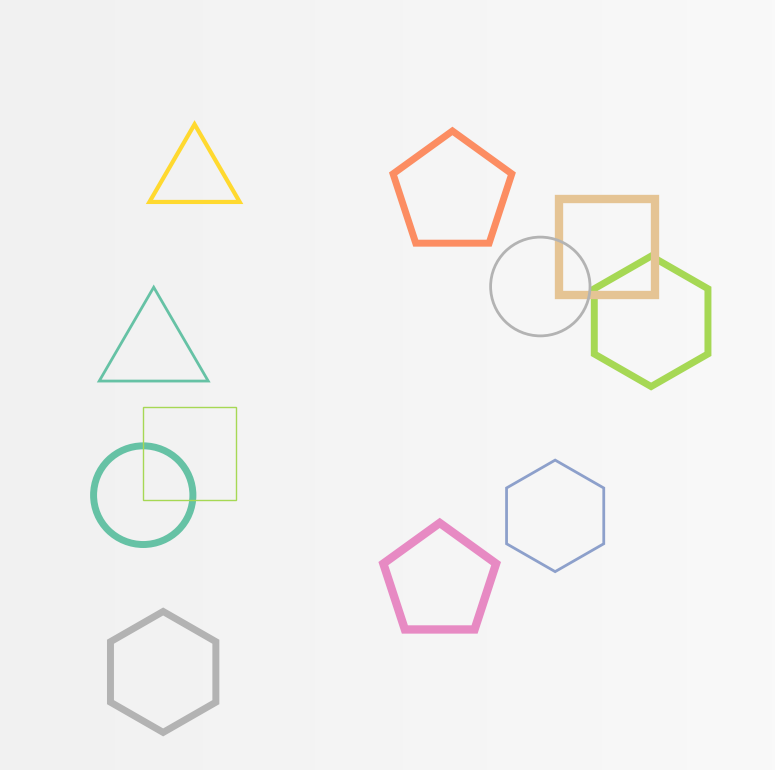[{"shape": "circle", "thickness": 2.5, "radius": 0.32, "center": [0.185, 0.357]}, {"shape": "triangle", "thickness": 1, "radius": 0.41, "center": [0.198, 0.546]}, {"shape": "pentagon", "thickness": 2.5, "radius": 0.4, "center": [0.584, 0.749]}, {"shape": "hexagon", "thickness": 1, "radius": 0.36, "center": [0.716, 0.33]}, {"shape": "pentagon", "thickness": 3, "radius": 0.38, "center": [0.567, 0.244]}, {"shape": "square", "thickness": 0.5, "radius": 0.3, "center": [0.244, 0.411]}, {"shape": "hexagon", "thickness": 2.5, "radius": 0.42, "center": [0.84, 0.583]}, {"shape": "triangle", "thickness": 1.5, "radius": 0.34, "center": [0.251, 0.771]}, {"shape": "square", "thickness": 3, "radius": 0.31, "center": [0.783, 0.679]}, {"shape": "circle", "thickness": 1, "radius": 0.32, "center": [0.697, 0.628]}, {"shape": "hexagon", "thickness": 2.5, "radius": 0.39, "center": [0.211, 0.127]}]